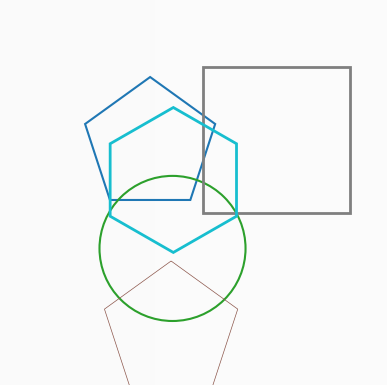[{"shape": "pentagon", "thickness": 1.5, "radius": 0.88, "center": [0.387, 0.623]}, {"shape": "circle", "thickness": 1.5, "radius": 0.94, "center": [0.445, 0.355]}, {"shape": "pentagon", "thickness": 0.5, "radius": 0.9, "center": [0.442, 0.141]}, {"shape": "square", "thickness": 2, "radius": 0.95, "center": [0.713, 0.637]}, {"shape": "hexagon", "thickness": 2, "radius": 0.94, "center": [0.447, 0.533]}]